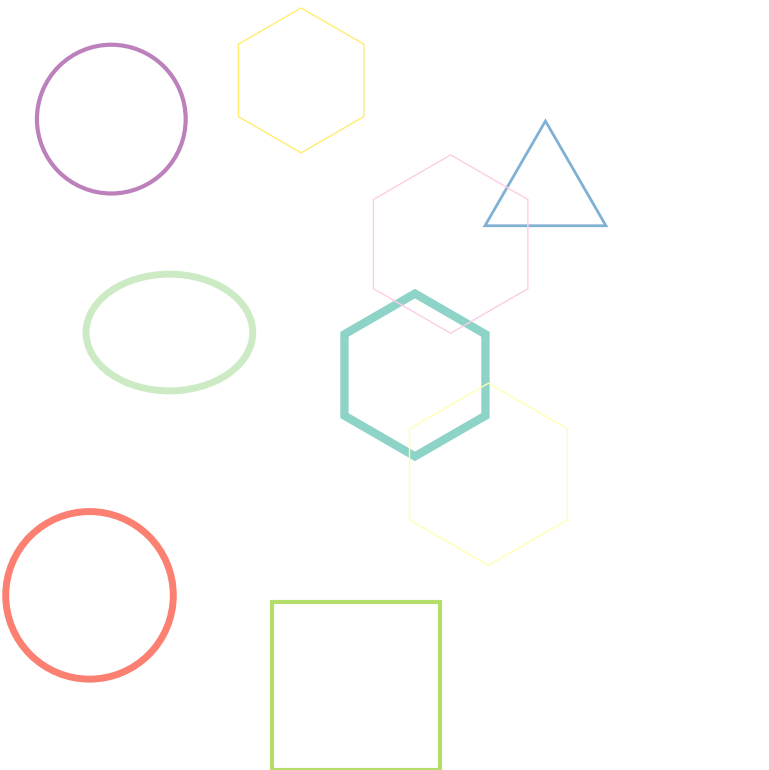[{"shape": "hexagon", "thickness": 3, "radius": 0.53, "center": [0.539, 0.513]}, {"shape": "hexagon", "thickness": 0.5, "radius": 0.59, "center": [0.634, 0.384]}, {"shape": "circle", "thickness": 2.5, "radius": 0.54, "center": [0.116, 0.227]}, {"shape": "triangle", "thickness": 1, "radius": 0.45, "center": [0.708, 0.752]}, {"shape": "square", "thickness": 1.5, "radius": 0.55, "center": [0.463, 0.109]}, {"shape": "hexagon", "thickness": 0.5, "radius": 0.58, "center": [0.585, 0.683]}, {"shape": "circle", "thickness": 1.5, "radius": 0.48, "center": [0.145, 0.845]}, {"shape": "oval", "thickness": 2.5, "radius": 0.54, "center": [0.22, 0.568]}, {"shape": "hexagon", "thickness": 0.5, "radius": 0.47, "center": [0.391, 0.896]}]